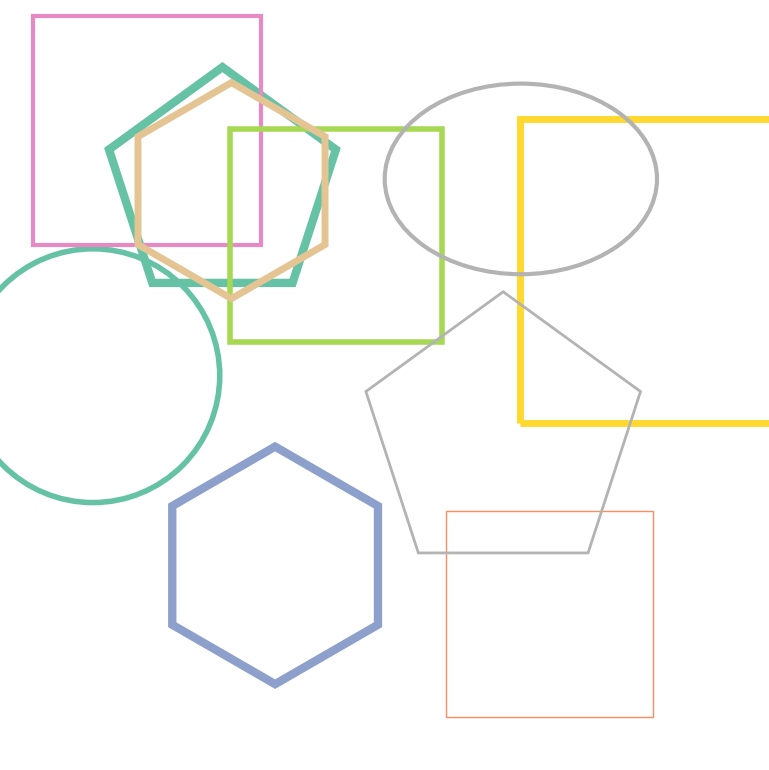[{"shape": "circle", "thickness": 2, "radius": 0.82, "center": [0.121, 0.512]}, {"shape": "pentagon", "thickness": 3, "radius": 0.77, "center": [0.289, 0.758]}, {"shape": "square", "thickness": 0.5, "radius": 0.67, "center": [0.714, 0.203]}, {"shape": "hexagon", "thickness": 3, "radius": 0.77, "center": [0.357, 0.266]}, {"shape": "square", "thickness": 1.5, "radius": 0.74, "center": [0.191, 0.831]}, {"shape": "square", "thickness": 2, "radius": 0.69, "center": [0.436, 0.694]}, {"shape": "square", "thickness": 2.5, "radius": 0.99, "center": [0.873, 0.649]}, {"shape": "hexagon", "thickness": 2.5, "radius": 0.7, "center": [0.301, 0.752]}, {"shape": "oval", "thickness": 1.5, "radius": 0.88, "center": [0.676, 0.768]}, {"shape": "pentagon", "thickness": 1, "radius": 0.94, "center": [0.654, 0.434]}]